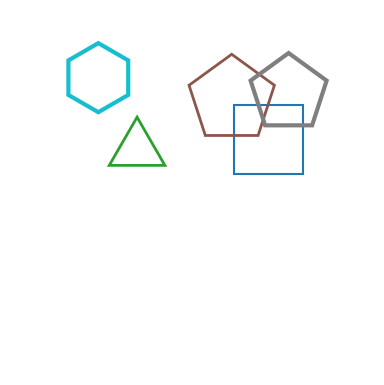[{"shape": "square", "thickness": 1.5, "radius": 0.45, "center": [0.698, 0.638]}, {"shape": "triangle", "thickness": 2, "radius": 0.42, "center": [0.356, 0.612]}, {"shape": "pentagon", "thickness": 2, "radius": 0.58, "center": [0.602, 0.742]}, {"shape": "pentagon", "thickness": 3, "radius": 0.52, "center": [0.75, 0.758]}, {"shape": "hexagon", "thickness": 3, "radius": 0.45, "center": [0.255, 0.798]}]